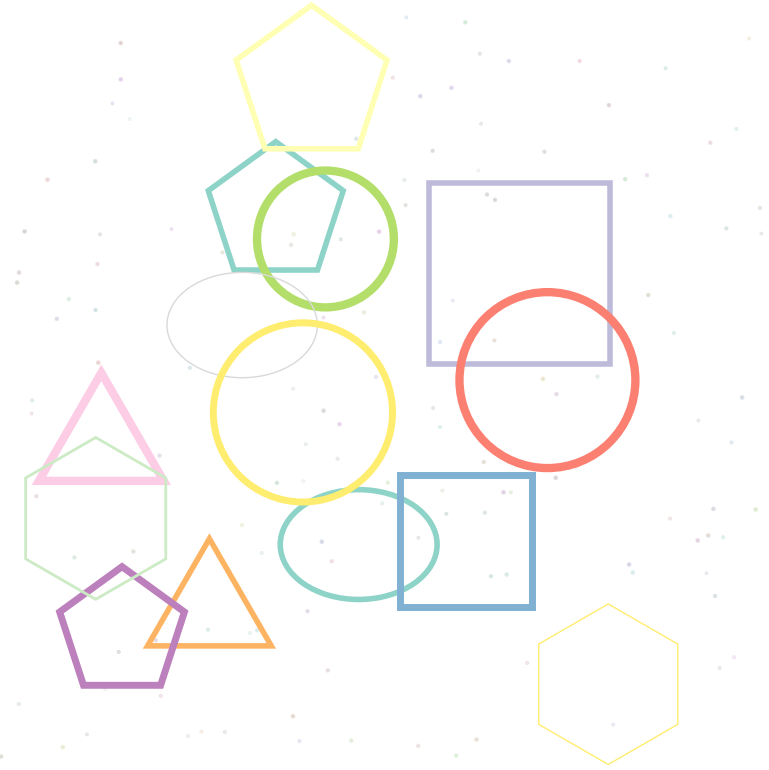[{"shape": "oval", "thickness": 2, "radius": 0.51, "center": [0.466, 0.293]}, {"shape": "pentagon", "thickness": 2, "radius": 0.46, "center": [0.358, 0.724]}, {"shape": "pentagon", "thickness": 2, "radius": 0.52, "center": [0.405, 0.89]}, {"shape": "square", "thickness": 2, "radius": 0.59, "center": [0.674, 0.645]}, {"shape": "circle", "thickness": 3, "radius": 0.57, "center": [0.711, 0.506]}, {"shape": "square", "thickness": 2.5, "radius": 0.43, "center": [0.605, 0.297]}, {"shape": "triangle", "thickness": 2, "radius": 0.46, "center": [0.272, 0.208]}, {"shape": "circle", "thickness": 3, "radius": 0.44, "center": [0.423, 0.69]}, {"shape": "triangle", "thickness": 3, "radius": 0.47, "center": [0.132, 0.422]}, {"shape": "oval", "thickness": 0.5, "radius": 0.49, "center": [0.315, 0.578]}, {"shape": "pentagon", "thickness": 2.5, "radius": 0.43, "center": [0.159, 0.179]}, {"shape": "hexagon", "thickness": 1, "radius": 0.53, "center": [0.124, 0.327]}, {"shape": "circle", "thickness": 2.5, "radius": 0.58, "center": [0.393, 0.464]}, {"shape": "hexagon", "thickness": 0.5, "radius": 0.52, "center": [0.79, 0.111]}]